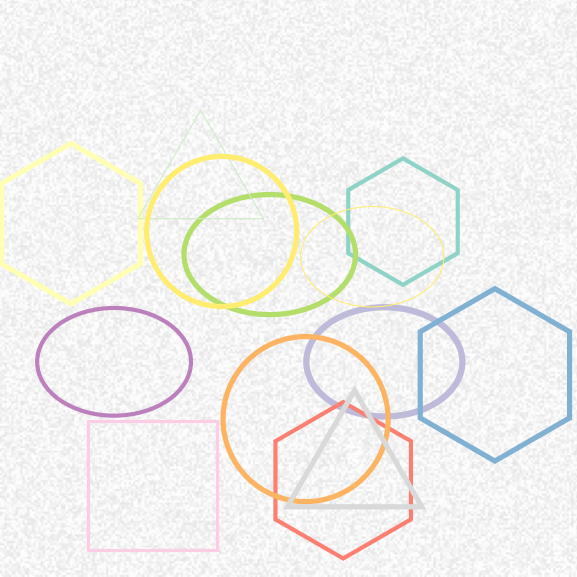[{"shape": "hexagon", "thickness": 2, "radius": 0.55, "center": [0.698, 0.615]}, {"shape": "hexagon", "thickness": 2.5, "radius": 0.69, "center": [0.123, 0.612]}, {"shape": "oval", "thickness": 3, "radius": 0.68, "center": [0.666, 0.373]}, {"shape": "hexagon", "thickness": 2, "radius": 0.68, "center": [0.594, 0.168]}, {"shape": "hexagon", "thickness": 2.5, "radius": 0.75, "center": [0.857, 0.35]}, {"shape": "circle", "thickness": 2.5, "radius": 0.71, "center": [0.529, 0.273]}, {"shape": "oval", "thickness": 2.5, "radius": 0.74, "center": [0.467, 0.558]}, {"shape": "square", "thickness": 1.5, "radius": 0.56, "center": [0.264, 0.158]}, {"shape": "triangle", "thickness": 2.5, "radius": 0.67, "center": [0.614, 0.189]}, {"shape": "oval", "thickness": 2, "radius": 0.67, "center": [0.198, 0.373]}, {"shape": "triangle", "thickness": 0.5, "radius": 0.63, "center": [0.347, 0.683]}, {"shape": "oval", "thickness": 0.5, "radius": 0.62, "center": [0.645, 0.555]}, {"shape": "circle", "thickness": 2.5, "radius": 0.65, "center": [0.384, 0.598]}]